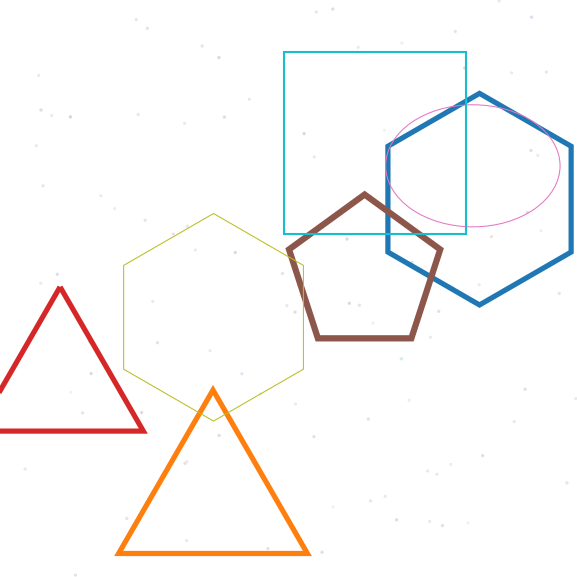[{"shape": "hexagon", "thickness": 2.5, "radius": 0.92, "center": [0.83, 0.654]}, {"shape": "triangle", "thickness": 2.5, "radius": 0.94, "center": [0.369, 0.135]}, {"shape": "triangle", "thickness": 2.5, "radius": 0.83, "center": [0.104, 0.336]}, {"shape": "pentagon", "thickness": 3, "radius": 0.69, "center": [0.631, 0.525]}, {"shape": "oval", "thickness": 0.5, "radius": 0.75, "center": [0.819, 0.712]}, {"shape": "hexagon", "thickness": 0.5, "radius": 0.9, "center": [0.37, 0.45]}, {"shape": "square", "thickness": 1, "radius": 0.79, "center": [0.649, 0.751]}]